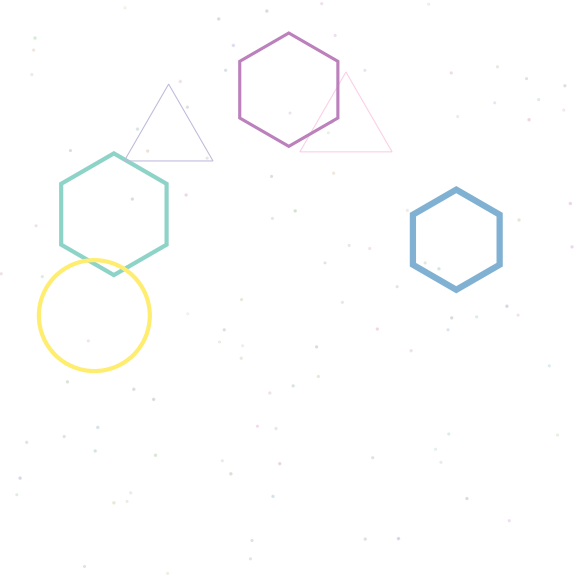[{"shape": "hexagon", "thickness": 2, "radius": 0.53, "center": [0.197, 0.628]}, {"shape": "triangle", "thickness": 0.5, "radius": 0.44, "center": [0.292, 0.765]}, {"shape": "hexagon", "thickness": 3, "radius": 0.43, "center": [0.79, 0.584]}, {"shape": "triangle", "thickness": 0.5, "radius": 0.46, "center": [0.599, 0.782]}, {"shape": "hexagon", "thickness": 1.5, "radius": 0.49, "center": [0.5, 0.844]}, {"shape": "circle", "thickness": 2, "radius": 0.48, "center": [0.163, 0.453]}]